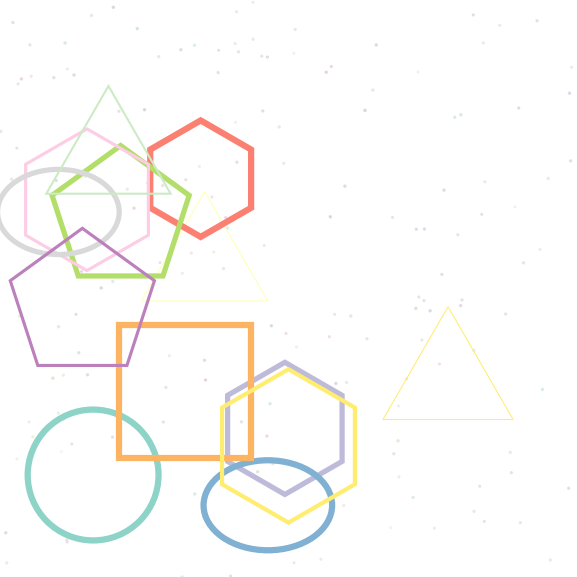[{"shape": "circle", "thickness": 3, "radius": 0.57, "center": [0.161, 0.177]}, {"shape": "triangle", "thickness": 0.5, "radius": 0.63, "center": [0.354, 0.541]}, {"shape": "hexagon", "thickness": 2.5, "radius": 0.57, "center": [0.493, 0.257]}, {"shape": "hexagon", "thickness": 3, "radius": 0.5, "center": [0.347, 0.69]}, {"shape": "oval", "thickness": 3, "radius": 0.56, "center": [0.464, 0.124]}, {"shape": "square", "thickness": 3, "radius": 0.57, "center": [0.32, 0.321]}, {"shape": "pentagon", "thickness": 2.5, "radius": 0.62, "center": [0.209, 0.622]}, {"shape": "hexagon", "thickness": 1.5, "radius": 0.61, "center": [0.151, 0.653]}, {"shape": "oval", "thickness": 2.5, "radius": 0.53, "center": [0.101, 0.632]}, {"shape": "pentagon", "thickness": 1.5, "radius": 0.66, "center": [0.143, 0.473]}, {"shape": "triangle", "thickness": 1, "radius": 0.62, "center": [0.188, 0.726]}, {"shape": "hexagon", "thickness": 2, "radius": 0.66, "center": [0.5, 0.227]}, {"shape": "triangle", "thickness": 0.5, "radius": 0.65, "center": [0.776, 0.338]}]